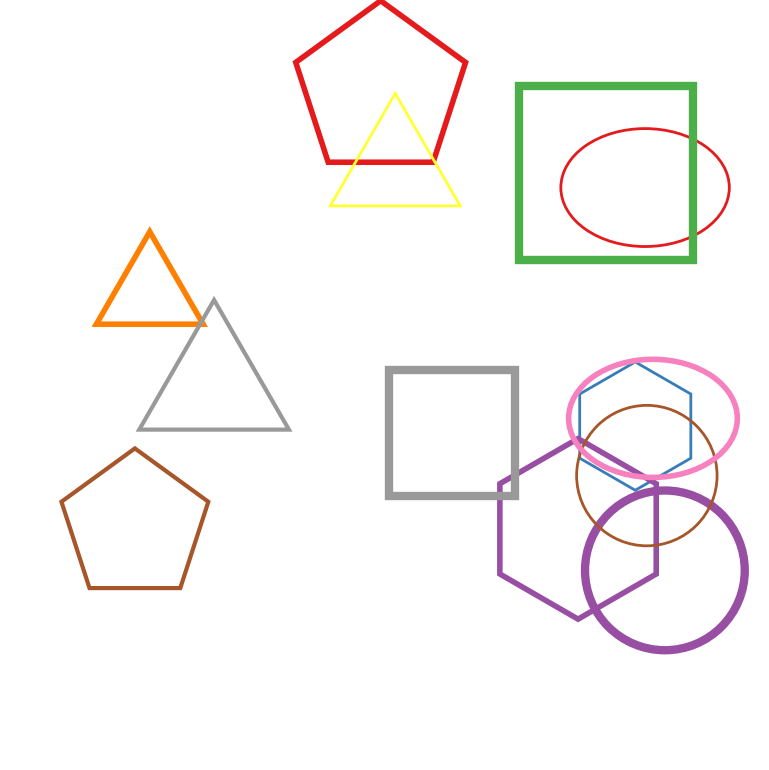[{"shape": "pentagon", "thickness": 2, "radius": 0.58, "center": [0.494, 0.883]}, {"shape": "oval", "thickness": 1, "radius": 0.55, "center": [0.838, 0.756]}, {"shape": "hexagon", "thickness": 1, "radius": 0.42, "center": [0.825, 0.447]}, {"shape": "square", "thickness": 3, "radius": 0.56, "center": [0.788, 0.776]}, {"shape": "hexagon", "thickness": 2, "radius": 0.59, "center": [0.751, 0.313]}, {"shape": "circle", "thickness": 3, "radius": 0.52, "center": [0.863, 0.259]}, {"shape": "triangle", "thickness": 2, "radius": 0.4, "center": [0.194, 0.619]}, {"shape": "triangle", "thickness": 1, "radius": 0.49, "center": [0.513, 0.781]}, {"shape": "pentagon", "thickness": 1.5, "radius": 0.5, "center": [0.175, 0.317]}, {"shape": "circle", "thickness": 1, "radius": 0.46, "center": [0.84, 0.382]}, {"shape": "oval", "thickness": 2, "radius": 0.55, "center": [0.848, 0.457]}, {"shape": "triangle", "thickness": 1.5, "radius": 0.56, "center": [0.278, 0.498]}, {"shape": "square", "thickness": 3, "radius": 0.41, "center": [0.587, 0.438]}]